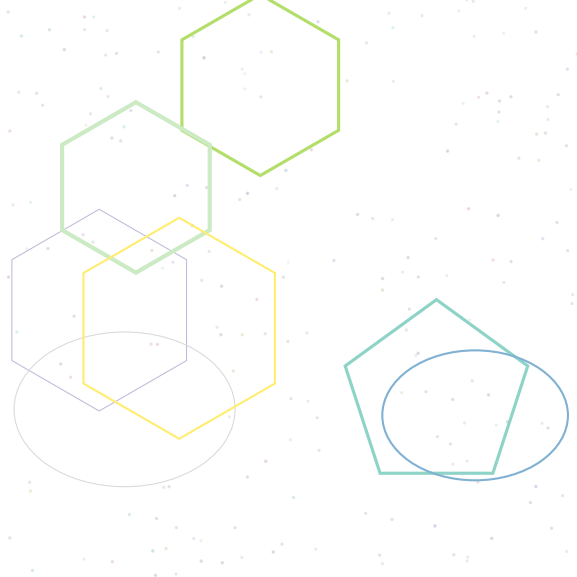[{"shape": "pentagon", "thickness": 1.5, "radius": 0.83, "center": [0.756, 0.314]}, {"shape": "hexagon", "thickness": 0.5, "radius": 0.87, "center": [0.172, 0.462]}, {"shape": "oval", "thickness": 1, "radius": 0.8, "center": [0.823, 0.28]}, {"shape": "hexagon", "thickness": 1.5, "radius": 0.78, "center": [0.451, 0.852]}, {"shape": "oval", "thickness": 0.5, "radius": 0.96, "center": [0.216, 0.29]}, {"shape": "hexagon", "thickness": 2, "radius": 0.74, "center": [0.235, 0.675]}, {"shape": "hexagon", "thickness": 1, "radius": 0.96, "center": [0.31, 0.431]}]